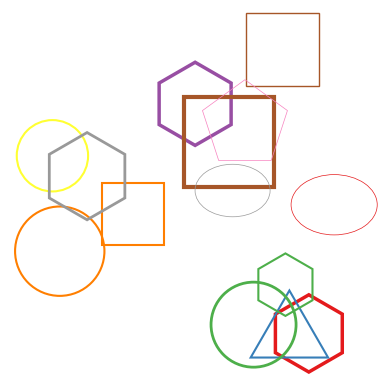[{"shape": "hexagon", "thickness": 2.5, "radius": 0.5, "center": [0.802, 0.134]}, {"shape": "oval", "thickness": 0.5, "radius": 0.56, "center": [0.868, 0.468]}, {"shape": "triangle", "thickness": 1.5, "radius": 0.58, "center": [0.752, 0.129]}, {"shape": "hexagon", "thickness": 1.5, "radius": 0.41, "center": [0.741, 0.261]}, {"shape": "circle", "thickness": 2, "radius": 0.55, "center": [0.659, 0.157]}, {"shape": "hexagon", "thickness": 2.5, "radius": 0.54, "center": [0.507, 0.73]}, {"shape": "square", "thickness": 1.5, "radius": 0.4, "center": [0.345, 0.444]}, {"shape": "circle", "thickness": 1.5, "radius": 0.58, "center": [0.155, 0.348]}, {"shape": "circle", "thickness": 1.5, "radius": 0.46, "center": [0.136, 0.595]}, {"shape": "square", "thickness": 3, "radius": 0.58, "center": [0.596, 0.63]}, {"shape": "square", "thickness": 1, "radius": 0.47, "center": [0.733, 0.872]}, {"shape": "pentagon", "thickness": 0.5, "radius": 0.58, "center": [0.636, 0.677]}, {"shape": "oval", "thickness": 0.5, "radius": 0.49, "center": [0.604, 0.505]}, {"shape": "hexagon", "thickness": 2, "radius": 0.57, "center": [0.226, 0.542]}]